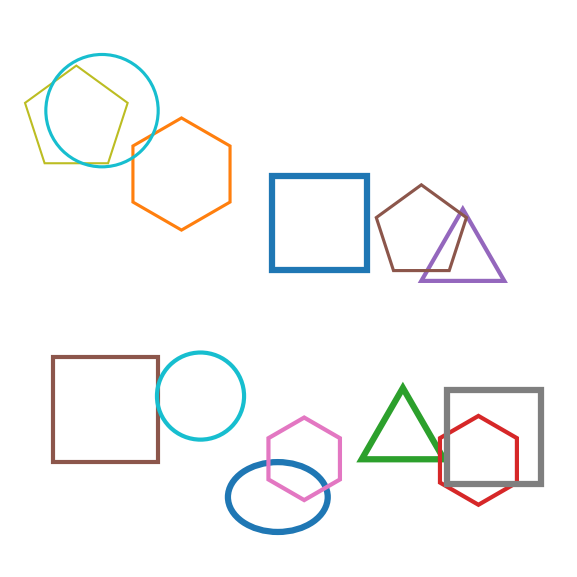[{"shape": "square", "thickness": 3, "radius": 0.41, "center": [0.553, 0.613]}, {"shape": "oval", "thickness": 3, "radius": 0.43, "center": [0.481, 0.138]}, {"shape": "hexagon", "thickness": 1.5, "radius": 0.49, "center": [0.314, 0.698]}, {"shape": "triangle", "thickness": 3, "radius": 0.41, "center": [0.698, 0.245]}, {"shape": "hexagon", "thickness": 2, "radius": 0.38, "center": [0.828, 0.202]}, {"shape": "triangle", "thickness": 2, "radius": 0.41, "center": [0.801, 0.554]}, {"shape": "pentagon", "thickness": 1.5, "radius": 0.41, "center": [0.73, 0.597]}, {"shape": "square", "thickness": 2, "radius": 0.45, "center": [0.182, 0.289]}, {"shape": "hexagon", "thickness": 2, "radius": 0.36, "center": [0.527, 0.205]}, {"shape": "square", "thickness": 3, "radius": 0.4, "center": [0.855, 0.242]}, {"shape": "pentagon", "thickness": 1, "radius": 0.47, "center": [0.132, 0.792]}, {"shape": "circle", "thickness": 2, "radius": 0.38, "center": [0.347, 0.313]}, {"shape": "circle", "thickness": 1.5, "radius": 0.49, "center": [0.177, 0.808]}]